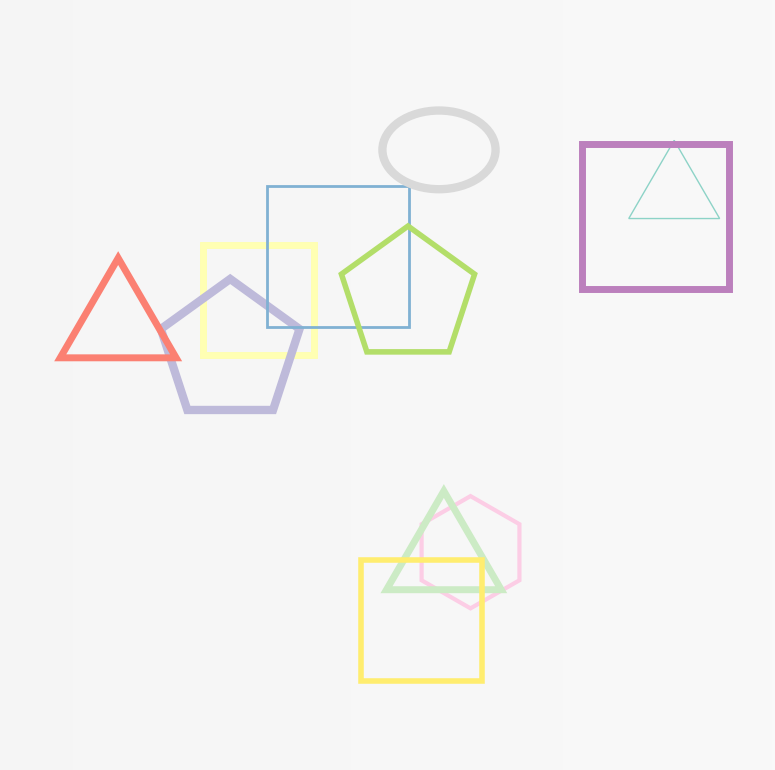[{"shape": "triangle", "thickness": 0.5, "radius": 0.34, "center": [0.87, 0.75]}, {"shape": "square", "thickness": 2.5, "radius": 0.36, "center": [0.333, 0.611]}, {"shape": "pentagon", "thickness": 3, "radius": 0.47, "center": [0.297, 0.544]}, {"shape": "triangle", "thickness": 2.5, "radius": 0.43, "center": [0.152, 0.578]}, {"shape": "square", "thickness": 1, "radius": 0.46, "center": [0.436, 0.667]}, {"shape": "pentagon", "thickness": 2, "radius": 0.45, "center": [0.526, 0.616]}, {"shape": "hexagon", "thickness": 1.5, "radius": 0.36, "center": [0.607, 0.283]}, {"shape": "oval", "thickness": 3, "radius": 0.36, "center": [0.566, 0.805]}, {"shape": "square", "thickness": 2.5, "radius": 0.47, "center": [0.846, 0.719]}, {"shape": "triangle", "thickness": 2.5, "radius": 0.43, "center": [0.573, 0.277]}, {"shape": "square", "thickness": 2, "radius": 0.39, "center": [0.544, 0.194]}]